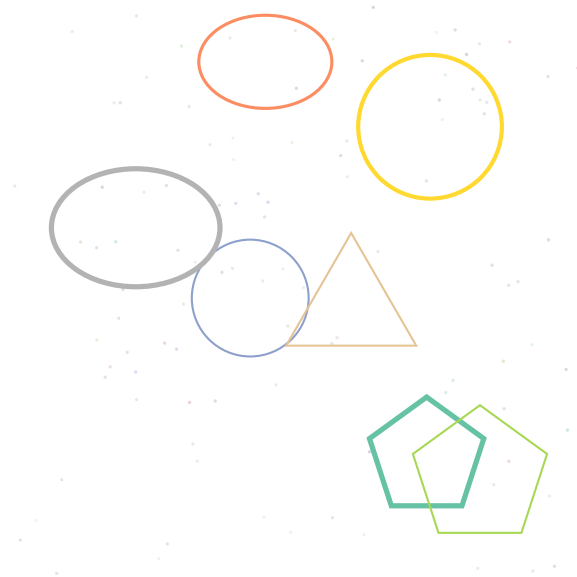[{"shape": "pentagon", "thickness": 2.5, "radius": 0.52, "center": [0.739, 0.208]}, {"shape": "oval", "thickness": 1.5, "radius": 0.58, "center": [0.459, 0.892]}, {"shape": "circle", "thickness": 1, "radius": 0.51, "center": [0.433, 0.483]}, {"shape": "pentagon", "thickness": 1, "radius": 0.61, "center": [0.831, 0.175]}, {"shape": "circle", "thickness": 2, "radius": 0.62, "center": [0.745, 0.78]}, {"shape": "triangle", "thickness": 1, "radius": 0.65, "center": [0.608, 0.466]}, {"shape": "oval", "thickness": 2.5, "radius": 0.73, "center": [0.235, 0.605]}]